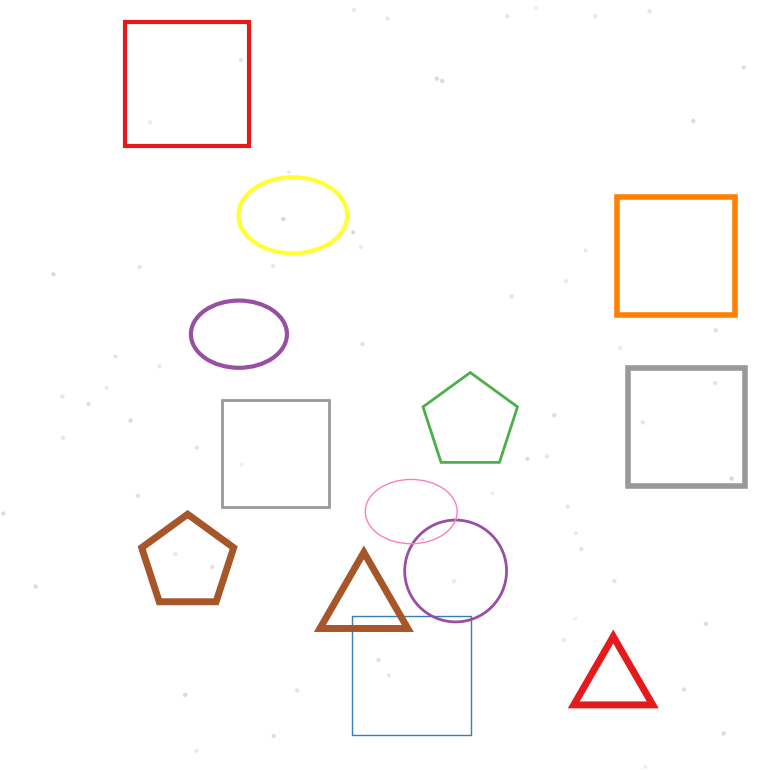[{"shape": "triangle", "thickness": 2.5, "radius": 0.3, "center": [0.796, 0.114]}, {"shape": "square", "thickness": 1.5, "radius": 0.4, "center": [0.243, 0.891]}, {"shape": "square", "thickness": 0.5, "radius": 0.39, "center": [0.535, 0.123]}, {"shape": "pentagon", "thickness": 1, "radius": 0.32, "center": [0.611, 0.452]}, {"shape": "oval", "thickness": 1.5, "radius": 0.31, "center": [0.31, 0.566]}, {"shape": "circle", "thickness": 1, "radius": 0.33, "center": [0.592, 0.258]}, {"shape": "square", "thickness": 2, "radius": 0.38, "center": [0.877, 0.668]}, {"shape": "oval", "thickness": 1.5, "radius": 0.35, "center": [0.38, 0.72]}, {"shape": "pentagon", "thickness": 2.5, "radius": 0.31, "center": [0.244, 0.269]}, {"shape": "triangle", "thickness": 2.5, "radius": 0.33, "center": [0.473, 0.217]}, {"shape": "oval", "thickness": 0.5, "radius": 0.3, "center": [0.534, 0.336]}, {"shape": "square", "thickness": 2, "radius": 0.38, "center": [0.891, 0.446]}, {"shape": "square", "thickness": 1, "radius": 0.35, "center": [0.358, 0.411]}]